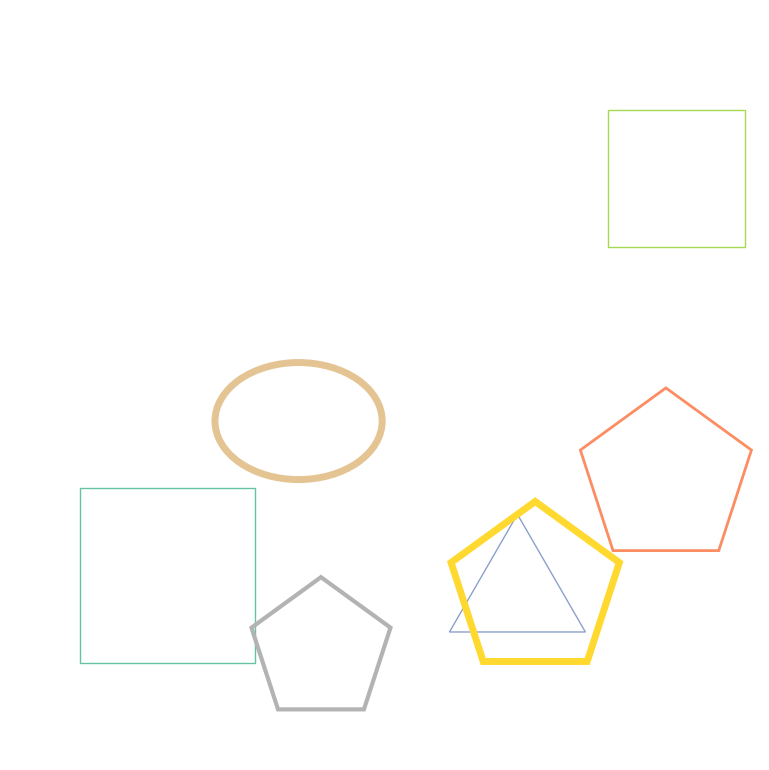[{"shape": "square", "thickness": 0.5, "radius": 0.57, "center": [0.218, 0.253]}, {"shape": "pentagon", "thickness": 1, "radius": 0.58, "center": [0.865, 0.379]}, {"shape": "triangle", "thickness": 0.5, "radius": 0.51, "center": [0.672, 0.23]}, {"shape": "square", "thickness": 0.5, "radius": 0.44, "center": [0.878, 0.768]}, {"shape": "pentagon", "thickness": 2.5, "radius": 0.57, "center": [0.695, 0.234]}, {"shape": "oval", "thickness": 2.5, "radius": 0.54, "center": [0.388, 0.453]}, {"shape": "pentagon", "thickness": 1.5, "radius": 0.47, "center": [0.417, 0.156]}]